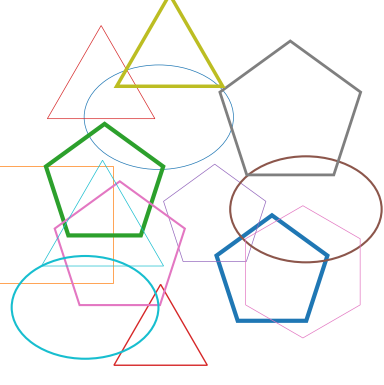[{"shape": "oval", "thickness": 0.5, "radius": 0.97, "center": [0.413, 0.696]}, {"shape": "pentagon", "thickness": 3, "radius": 0.76, "center": [0.706, 0.289]}, {"shape": "square", "thickness": 0.5, "radius": 0.76, "center": [0.14, 0.417]}, {"shape": "pentagon", "thickness": 3, "radius": 0.8, "center": [0.272, 0.518]}, {"shape": "triangle", "thickness": 0.5, "radius": 0.81, "center": [0.263, 0.772]}, {"shape": "triangle", "thickness": 1, "radius": 0.7, "center": [0.417, 0.121]}, {"shape": "pentagon", "thickness": 0.5, "radius": 0.7, "center": [0.558, 0.434]}, {"shape": "oval", "thickness": 1.5, "radius": 0.98, "center": [0.795, 0.456]}, {"shape": "hexagon", "thickness": 0.5, "radius": 0.86, "center": [0.787, 0.294]}, {"shape": "pentagon", "thickness": 1.5, "radius": 0.89, "center": [0.311, 0.351]}, {"shape": "pentagon", "thickness": 2, "radius": 0.96, "center": [0.754, 0.701]}, {"shape": "triangle", "thickness": 2.5, "radius": 0.8, "center": [0.441, 0.855]}, {"shape": "oval", "thickness": 1.5, "radius": 0.95, "center": [0.221, 0.202]}, {"shape": "triangle", "thickness": 0.5, "radius": 0.92, "center": [0.266, 0.401]}]